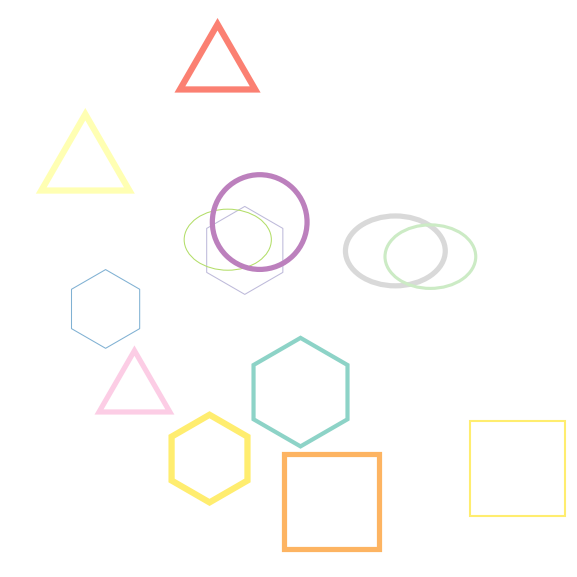[{"shape": "hexagon", "thickness": 2, "radius": 0.47, "center": [0.52, 0.32]}, {"shape": "triangle", "thickness": 3, "radius": 0.44, "center": [0.148, 0.713]}, {"shape": "hexagon", "thickness": 0.5, "radius": 0.38, "center": [0.424, 0.566]}, {"shape": "triangle", "thickness": 3, "radius": 0.38, "center": [0.377, 0.882]}, {"shape": "hexagon", "thickness": 0.5, "radius": 0.34, "center": [0.183, 0.464]}, {"shape": "square", "thickness": 2.5, "radius": 0.41, "center": [0.574, 0.131]}, {"shape": "oval", "thickness": 0.5, "radius": 0.38, "center": [0.394, 0.584]}, {"shape": "triangle", "thickness": 2.5, "radius": 0.35, "center": [0.233, 0.321]}, {"shape": "oval", "thickness": 2.5, "radius": 0.43, "center": [0.685, 0.565]}, {"shape": "circle", "thickness": 2.5, "radius": 0.41, "center": [0.45, 0.615]}, {"shape": "oval", "thickness": 1.5, "radius": 0.39, "center": [0.745, 0.555]}, {"shape": "square", "thickness": 1, "radius": 0.41, "center": [0.896, 0.187]}, {"shape": "hexagon", "thickness": 3, "radius": 0.38, "center": [0.363, 0.205]}]